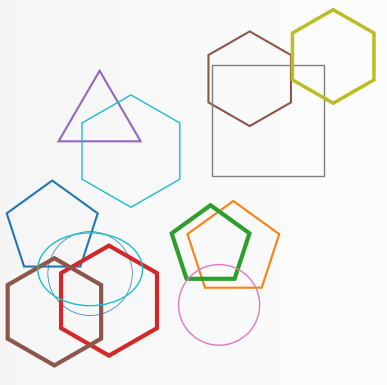[{"shape": "pentagon", "thickness": 1.5, "radius": 0.62, "center": [0.135, 0.408]}, {"shape": "circle", "thickness": 0.5, "radius": 0.54, "center": [0.232, 0.29]}, {"shape": "pentagon", "thickness": 1.5, "radius": 0.62, "center": [0.602, 0.353]}, {"shape": "pentagon", "thickness": 3, "radius": 0.53, "center": [0.543, 0.361]}, {"shape": "hexagon", "thickness": 3, "radius": 0.71, "center": [0.281, 0.219]}, {"shape": "triangle", "thickness": 1.5, "radius": 0.61, "center": [0.257, 0.694]}, {"shape": "hexagon", "thickness": 3, "radius": 0.7, "center": [0.14, 0.19]}, {"shape": "hexagon", "thickness": 1.5, "radius": 0.61, "center": [0.644, 0.795]}, {"shape": "circle", "thickness": 1, "radius": 0.52, "center": [0.565, 0.208]}, {"shape": "square", "thickness": 1, "radius": 0.72, "center": [0.691, 0.687]}, {"shape": "hexagon", "thickness": 2.5, "radius": 0.61, "center": [0.86, 0.853]}, {"shape": "oval", "thickness": 1, "radius": 0.68, "center": [0.233, 0.301]}, {"shape": "hexagon", "thickness": 1, "radius": 0.73, "center": [0.338, 0.608]}]